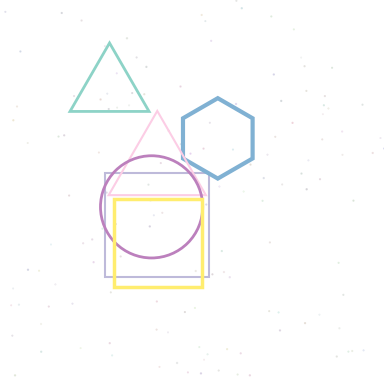[{"shape": "triangle", "thickness": 2, "radius": 0.59, "center": [0.284, 0.77]}, {"shape": "square", "thickness": 1.5, "radius": 0.68, "center": [0.407, 0.417]}, {"shape": "hexagon", "thickness": 3, "radius": 0.52, "center": [0.566, 0.641]}, {"shape": "triangle", "thickness": 1.5, "radius": 0.73, "center": [0.408, 0.566]}, {"shape": "circle", "thickness": 2, "radius": 0.66, "center": [0.394, 0.463]}, {"shape": "square", "thickness": 2.5, "radius": 0.57, "center": [0.412, 0.368]}]